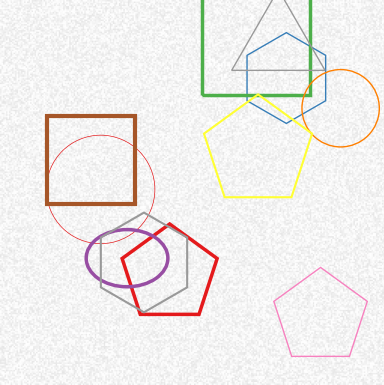[{"shape": "pentagon", "thickness": 2.5, "radius": 0.65, "center": [0.441, 0.288]}, {"shape": "circle", "thickness": 0.5, "radius": 0.7, "center": [0.261, 0.508]}, {"shape": "hexagon", "thickness": 1, "radius": 0.59, "center": [0.744, 0.797]}, {"shape": "square", "thickness": 2.5, "radius": 0.7, "center": [0.665, 0.894]}, {"shape": "oval", "thickness": 2.5, "radius": 0.53, "center": [0.33, 0.329]}, {"shape": "circle", "thickness": 1, "radius": 0.5, "center": [0.885, 0.719]}, {"shape": "pentagon", "thickness": 1.5, "radius": 0.74, "center": [0.67, 0.607]}, {"shape": "square", "thickness": 3, "radius": 0.57, "center": [0.235, 0.585]}, {"shape": "pentagon", "thickness": 1, "radius": 0.64, "center": [0.833, 0.178]}, {"shape": "triangle", "thickness": 1, "radius": 0.7, "center": [0.723, 0.887]}, {"shape": "hexagon", "thickness": 1.5, "radius": 0.65, "center": [0.374, 0.318]}]